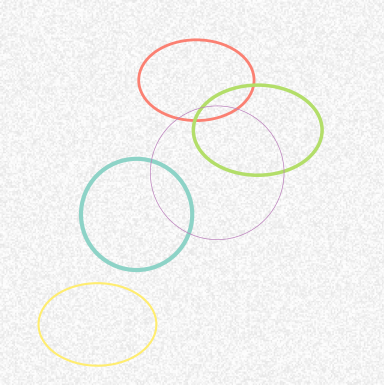[{"shape": "circle", "thickness": 3, "radius": 0.72, "center": [0.355, 0.443]}, {"shape": "oval", "thickness": 2, "radius": 0.75, "center": [0.51, 0.792]}, {"shape": "oval", "thickness": 2.5, "radius": 0.84, "center": [0.669, 0.662]}, {"shape": "circle", "thickness": 0.5, "radius": 0.87, "center": [0.564, 0.551]}, {"shape": "oval", "thickness": 1.5, "radius": 0.77, "center": [0.253, 0.157]}]